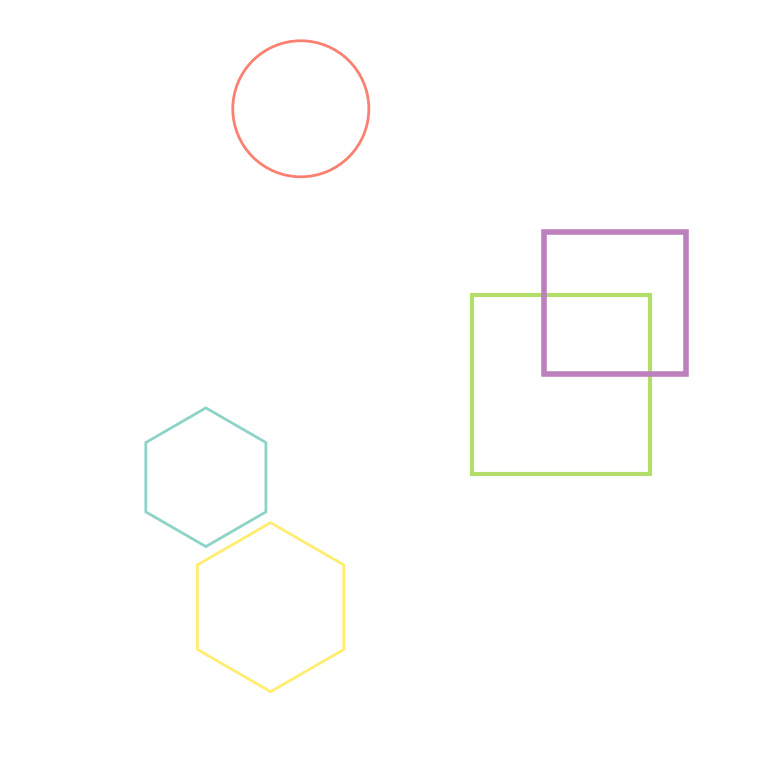[{"shape": "hexagon", "thickness": 1, "radius": 0.45, "center": [0.267, 0.38]}, {"shape": "circle", "thickness": 1, "radius": 0.44, "center": [0.391, 0.859]}, {"shape": "square", "thickness": 1.5, "radius": 0.58, "center": [0.728, 0.5]}, {"shape": "square", "thickness": 2, "radius": 0.46, "center": [0.798, 0.607]}, {"shape": "hexagon", "thickness": 1, "radius": 0.55, "center": [0.351, 0.211]}]